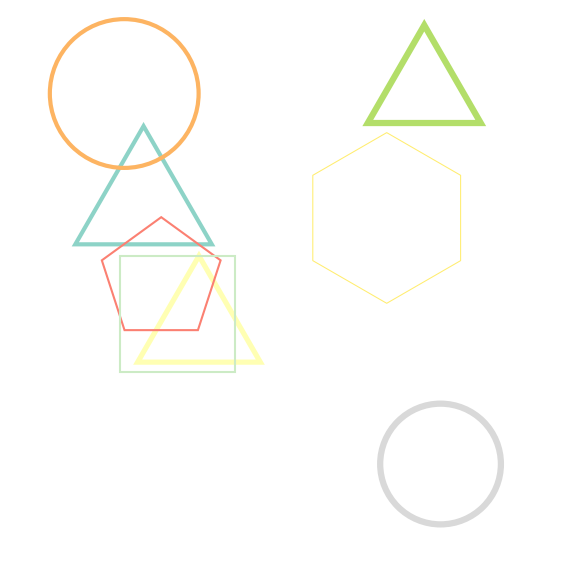[{"shape": "triangle", "thickness": 2, "radius": 0.68, "center": [0.249, 0.644]}, {"shape": "triangle", "thickness": 2.5, "radius": 0.61, "center": [0.345, 0.433]}, {"shape": "pentagon", "thickness": 1, "radius": 0.54, "center": [0.279, 0.515]}, {"shape": "circle", "thickness": 2, "radius": 0.64, "center": [0.215, 0.837]}, {"shape": "triangle", "thickness": 3, "radius": 0.56, "center": [0.735, 0.843]}, {"shape": "circle", "thickness": 3, "radius": 0.52, "center": [0.763, 0.196]}, {"shape": "square", "thickness": 1, "radius": 0.5, "center": [0.308, 0.456]}, {"shape": "hexagon", "thickness": 0.5, "radius": 0.74, "center": [0.67, 0.622]}]